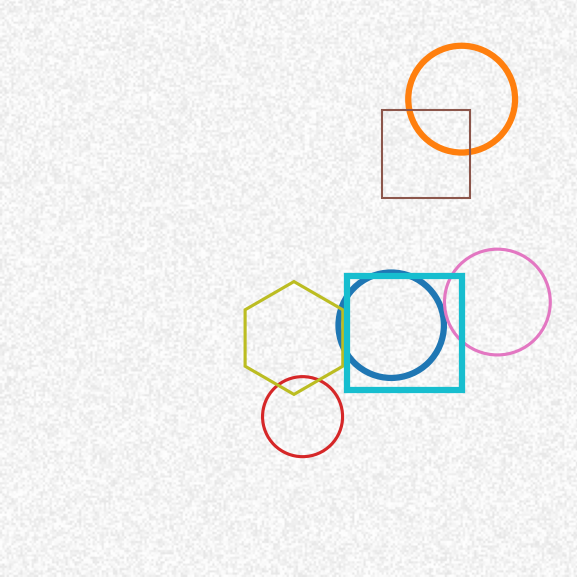[{"shape": "circle", "thickness": 3, "radius": 0.46, "center": [0.677, 0.436]}, {"shape": "circle", "thickness": 3, "radius": 0.46, "center": [0.799, 0.827]}, {"shape": "circle", "thickness": 1.5, "radius": 0.35, "center": [0.524, 0.278]}, {"shape": "square", "thickness": 1, "radius": 0.38, "center": [0.738, 0.732]}, {"shape": "circle", "thickness": 1.5, "radius": 0.46, "center": [0.861, 0.476]}, {"shape": "hexagon", "thickness": 1.5, "radius": 0.49, "center": [0.509, 0.414]}, {"shape": "square", "thickness": 3, "radius": 0.5, "center": [0.7, 0.423]}]